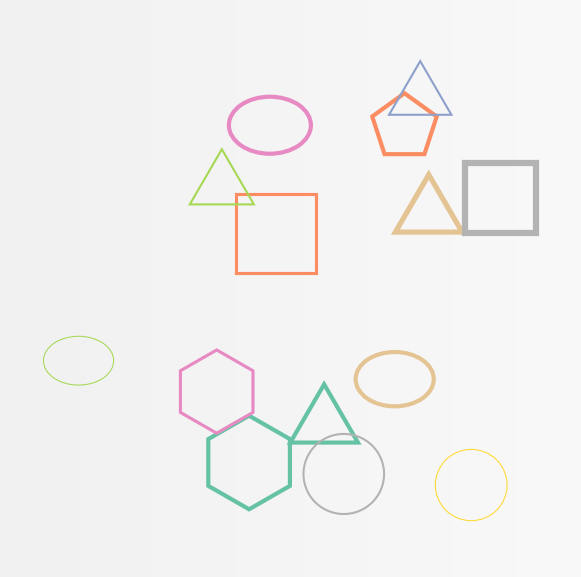[{"shape": "triangle", "thickness": 2, "radius": 0.34, "center": [0.558, 0.266]}, {"shape": "hexagon", "thickness": 2, "radius": 0.41, "center": [0.429, 0.198]}, {"shape": "square", "thickness": 1.5, "radius": 0.34, "center": [0.475, 0.594]}, {"shape": "pentagon", "thickness": 2, "radius": 0.29, "center": [0.696, 0.779]}, {"shape": "triangle", "thickness": 1, "radius": 0.31, "center": [0.723, 0.831]}, {"shape": "hexagon", "thickness": 1.5, "radius": 0.36, "center": [0.373, 0.321]}, {"shape": "oval", "thickness": 2, "radius": 0.35, "center": [0.464, 0.782]}, {"shape": "oval", "thickness": 0.5, "radius": 0.3, "center": [0.135, 0.375]}, {"shape": "triangle", "thickness": 1, "radius": 0.32, "center": [0.382, 0.677]}, {"shape": "circle", "thickness": 0.5, "radius": 0.31, "center": [0.811, 0.159]}, {"shape": "triangle", "thickness": 2.5, "radius": 0.33, "center": [0.738, 0.63]}, {"shape": "oval", "thickness": 2, "radius": 0.34, "center": [0.679, 0.343]}, {"shape": "circle", "thickness": 1, "radius": 0.35, "center": [0.591, 0.178]}, {"shape": "square", "thickness": 3, "radius": 0.31, "center": [0.861, 0.656]}]